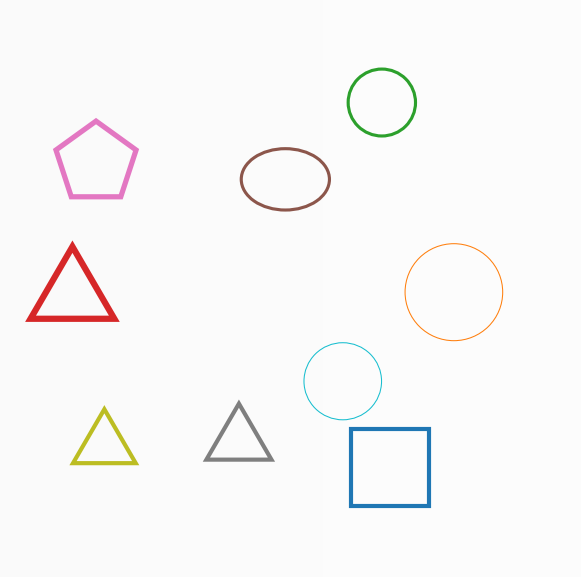[{"shape": "square", "thickness": 2, "radius": 0.33, "center": [0.671, 0.19]}, {"shape": "circle", "thickness": 0.5, "radius": 0.42, "center": [0.781, 0.493]}, {"shape": "circle", "thickness": 1.5, "radius": 0.29, "center": [0.657, 0.822]}, {"shape": "triangle", "thickness": 3, "radius": 0.42, "center": [0.125, 0.489]}, {"shape": "oval", "thickness": 1.5, "radius": 0.38, "center": [0.491, 0.689]}, {"shape": "pentagon", "thickness": 2.5, "radius": 0.36, "center": [0.165, 0.717]}, {"shape": "triangle", "thickness": 2, "radius": 0.32, "center": [0.411, 0.236]}, {"shape": "triangle", "thickness": 2, "radius": 0.31, "center": [0.18, 0.228]}, {"shape": "circle", "thickness": 0.5, "radius": 0.33, "center": [0.59, 0.339]}]